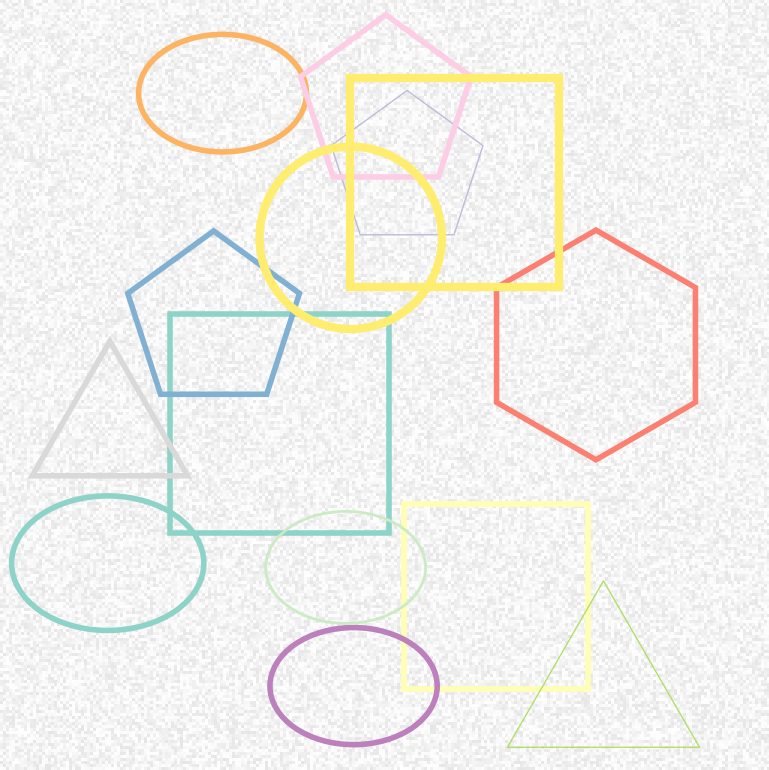[{"shape": "oval", "thickness": 2, "radius": 0.62, "center": [0.14, 0.269]}, {"shape": "square", "thickness": 2, "radius": 0.71, "center": [0.363, 0.45]}, {"shape": "square", "thickness": 2, "radius": 0.6, "center": [0.644, 0.225]}, {"shape": "pentagon", "thickness": 0.5, "radius": 0.52, "center": [0.529, 0.779]}, {"shape": "hexagon", "thickness": 2, "radius": 0.75, "center": [0.774, 0.552]}, {"shape": "pentagon", "thickness": 2, "radius": 0.59, "center": [0.277, 0.583]}, {"shape": "oval", "thickness": 2, "radius": 0.55, "center": [0.289, 0.879]}, {"shape": "triangle", "thickness": 0.5, "radius": 0.72, "center": [0.784, 0.102]}, {"shape": "pentagon", "thickness": 2, "radius": 0.58, "center": [0.501, 0.864]}, {"shape": "triangle", "thickness": 2, "radius": 0.58, "center": [0.143, 0.44]}, {"shape": "oval", "thickness": 2, "radius": 0.54, "center": [0.459, 0.109]}, {"shape": "oval", "thickness": 1, "radius": 0.52, "center": [0.449, 0.263]}, {"shape": "square", "thickness": 3, "radius": 0.68, "center": [0.59, 0.763]}, {"shape": "circle", "thickness": 3, "radius": 0.59, "center": [0.456, 0.691]}]